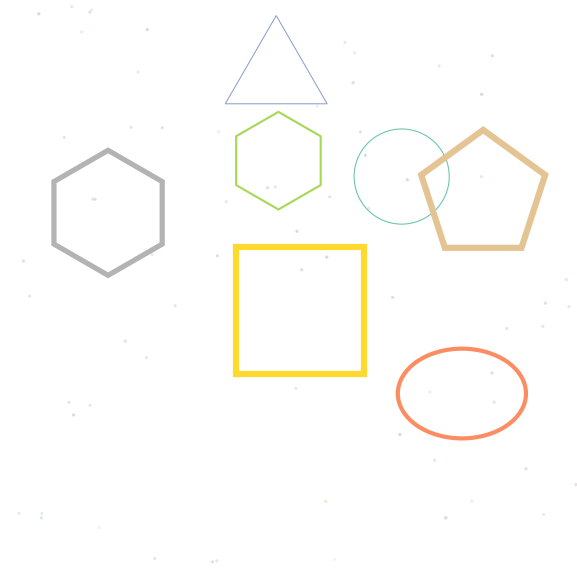[{"shape": "circle", "thickness": 0.5, "radius": 0.41, "center": [0.696, 0.693]}, {"shape": "oval", "thickness": 2, "radius": 0.55, "center": [0.8, 0.318]}, {"shape": "triangle", "thickness": 0.5, "radius": 0.51, "center": [0.478, 0.87]}, {"shape": "hexagon", "thickness": 1, "radius": 0.42, "center": [0.482, 0.721]}, {"shape": "square", "thickness": 3, "radius": 0.55, "center": [0.52, 0.462]}, {"shape": "pentagon", "thickness": 3, "radius": 0.56, "center": [0.837, 0.661]}, {"shape": "hexagon", "thickness": 2.5, "radius": 0.54, "center": [0.187, 0.631]}]